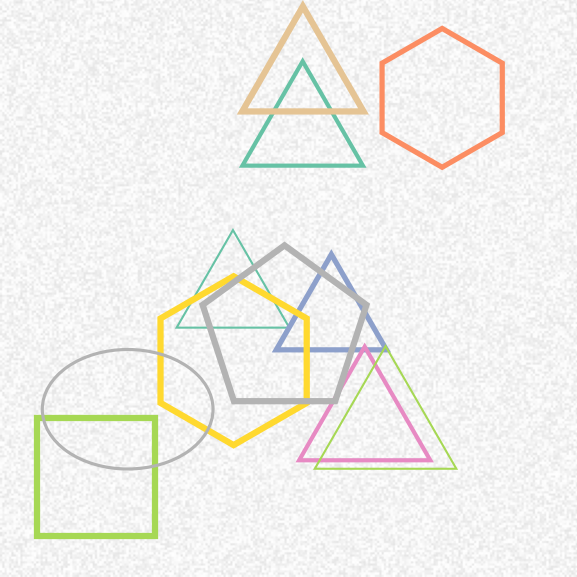[{"shape": "triangle", "thickness": 2, "radius": 0.6, "center": [0.524, 0.773]}, {"shape": "triangle", "thickness": 1, "radius": 0.56, "center": [0.403, 0.488]}, {"shape": "hexagon", "thickness": 2.5, "radius": 0.6, "center": [0.766, 0.83]}, {"shape": "triangle", "thickness": 2.5, "radius": 0.55, "center": [0.574, 0.448]}, {"shape": "triangle", "thickness": 2, "radius": 0.66, "center": [0.632, 0.268]}, {"shape": "triangle", "thickness": 1, "radius": 0.71, "center": [0.668, 0.258]}, {"shape": "square", "thickness": 3, "radius": 0.51, "center": [0.166, 0.173]}, {"shape": "hexagon", "thickness": 3, "radius": 0.73, "center": [0.405, 0.375]}, {"shape": "triangle", "thickness": 3, "radius": 0.61, "center": [0.524, 0.867]}, {"shape": "oval", "thickness": 1.5, "radius": 0.74, "center": [0.221, 0.29]}, {"shape": "pentagon", "thickness": 3, "radius": 0.75, "center": [0.493, 0.425]}]